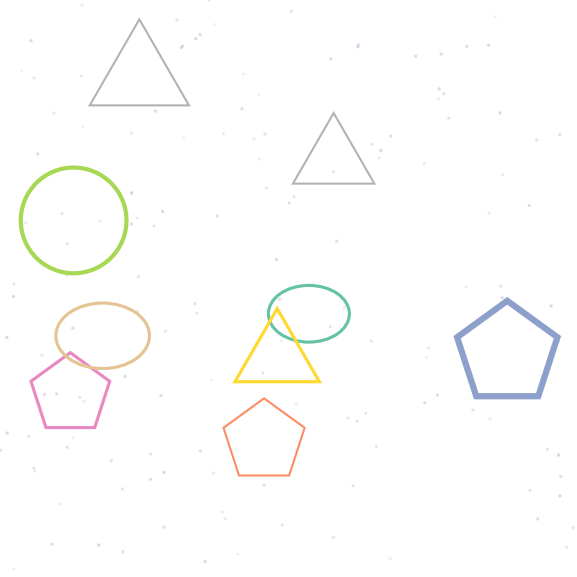[{"shape": "oval", "thickness": 1.5, "radius": 0.35, "center": [0.535, 0.456]}, {"shape": "pentagon", "thickness": 1, "radius": 0.37, "center": [0.457, 0.236]}, {"shape": "pentagon", "thickness": 3, "radius": 0.46, "center": [0.878, 0.387]}, {"shape": "pentagon", "thickness": 1.5, "radius": 0.36, "center": [0.122, 0.317]}, {"shape": "circle", "thickness": 2, "radius": 0.46, "center": [0.127, 0.617]}, {"shape": "triangle", "thickness": 1.5, "radius": 0.42, "center": [0.48, 0.38]}, {"shape": "oval", "thickness": 1.5, "radius": 0.4, "center": [0.178, 0.418]}, {"shape": "triangle", "thickness": 1, "radius": 0.41, "center": [0.578, 0.722]}, {"shape": "triangle", "thickness": 1, "radius": 0.5, "center": [0.241, 0.866]}]